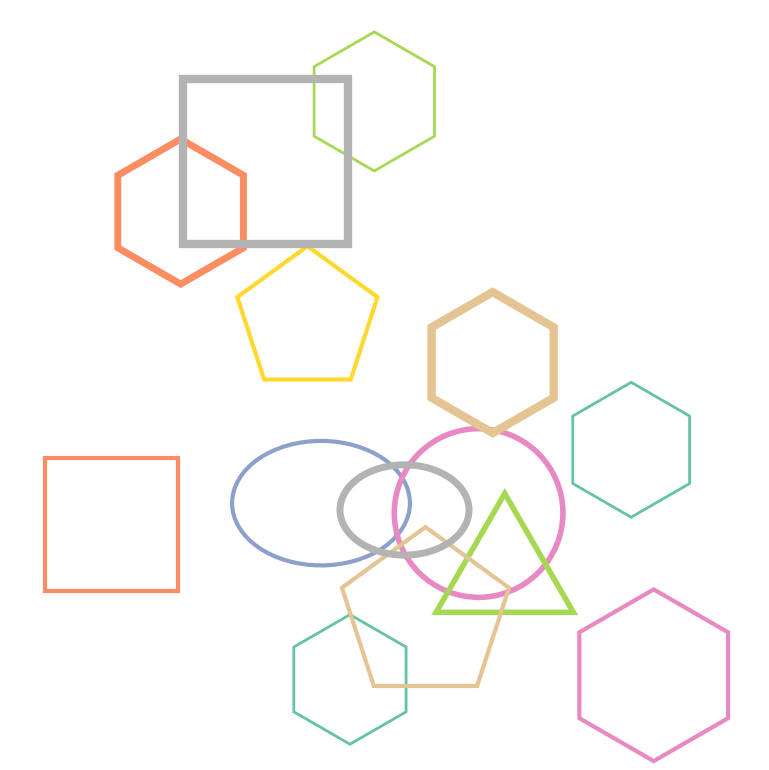[{"shape": "hexagon", "thickness": 1, "radius": 0.42, "center": [0.454, 0.118]}, {"shape": "hexagon", "thickness": 1, "radius": 0.44, "center": [0.82, 0.416]}, {"shape": "square", "thickness": 1.5, "radius": 0.43, "center": [0.145, 0.319]}, {"shape": "hexagon", "thickness": 2.5, "radius": 0.47, "center": [0.235, 0.725]}, {"shape": "oval", "thickness": 1.5, "radius": 0.58, "center": [0.417, 0.347]}, {"shape": "hexagon", "thickness": 1.5, "radius": 0.56, "center": [0.849, 0.123]}, {"shape": "circle", "thickness": 2, "radius": 0.55, "center": [0.622, 0.334]}, {"shape": "triangle", "thickness": 2, "radius": 0.51, "center": [0.656, 0.256]}, {"shape": "hexagon", "thickness": 1, "radius": 0.45, "center": [0.486, 0.868]}, {"shape": "pentagon", "thickness": 1.5, "radius": 0.48, "center": [0.399, 0.585]}, {"shape": "pentagon", "thickness": 1.5, "radius": 0.57, "center": [0.553, 0.201]}, {"shape": "hexagon", "thickness": 3, "radius": 0.46, "center": [0.64, 0.529]}, {"shape": "square", "thickness": 3, "radius": 0.54, "center": [0.345, 0.79]}, {"shape": "oval", "thickness": 2.5, "radius": 0.42, "center": [0.525, 0.338]}]